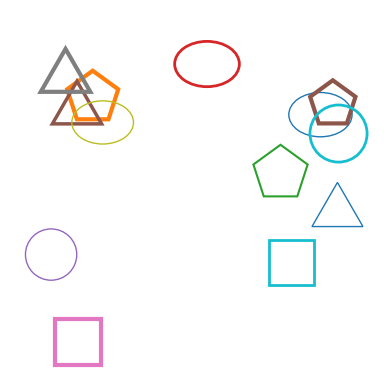[{"shape": "oval", "thickness": 1, "radius": 0.41, "center": [0.832, 0.702]}, {"shape": "triangle", "thickness": 1, "radius": 0.38, "center": [0.876, 0.45]}, {"shape": "pentagon", "thickness": 3, "radius": 0.35, "center": [0.241, 0.747]}, {"shape": "pentagon", "thickness": 1.5, "radius": 0.37, "center": [0.729, 0.55]}, {"shape": "oval", "thickness": 2, "radius": 0.42, "center": [0.538, 0.834]}, {"shape": "circle", "thickness": 1, "radius": 0.33, "center": [0.133, 0.339]}, {"shape": "pentagon", "thickness": 3, "radius": 0.31, "center": [0.864, 0.73]}, {"shape": "triangle", "thickness": 2.5, "radius": 0.37, "center": [0.2, 0.715]}, {"shape": "square", "thickness": 3, "radius": 0.3, "center": [0.202, 0.112]}, {"shape": "triangle", "thickness": 3, "radius": 0.37, "center": [0.17, 0.799]}, {"shape": "oval", "thickness": 1, "radius": 0.4, "center": [0.267, 0.682]}, {"shape": "square", "thickness": 2, "radius": 0.29, "center": [0.757, 0.319]}, {"shape": "circle", "thickness": 2, "radius": 0.37, "center": [0.879, 0.653]}]